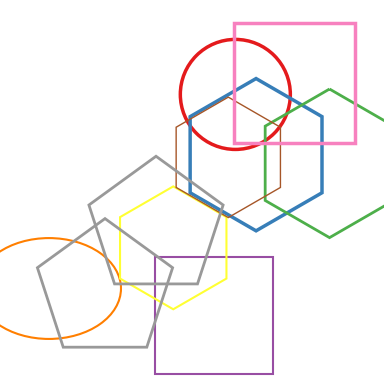[{"shape": "circle", "thickness": 2.5, "radius": 0.71, "center": [0.611, 0.755]}, {"shape": "hexagon", "thickness": 2.5, "radius": 0.99, "center": [0.665, 0.598]}, {"shape": "hexagon", "thickness": 2, "radius": 0.97, "center": [0.856, 0.576]}, {"shape": "square", "thickness": 1.5, "radius": 0.76, "center": [0.555, 0.18]}, {"shape": "oval", "thickness": 1.5, "radius": 0.94, "center": [0.127, 0.251]}, {"shape": "hexagon", "thickness": 1.5, "radius": 0.8, "center": [0.45, 0.356]}, {"shape": "hexagon", "thickness": 1, "radius": 0.78, "center": [0.593, 0.591]}, {"shape": "square", "thickness": 2.5, "radius": 0.78, "center": [0.765, 0.784]}, {"shape": "pentagon", "thickness": 2, "radius": 0.92, "center": [0.273, 0.248]}, {"shape": "pentagon", "thickness": 2, "radius": 0.92, "center": [0.405, 0.411]}]